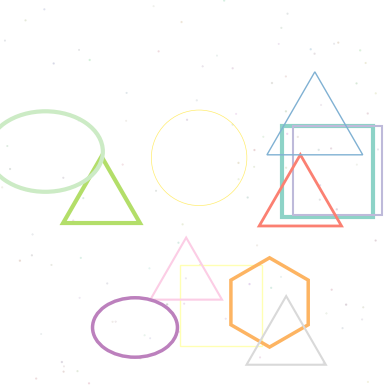[{"shape": "square", "thickness": 3, "radius": 0.59, "center": [0.852, 0.555]}, {"shape": "square", "thickness": 1, "radius": 0.53, "center": [0.574, 0.207]}, {"shape": "square", "thickness": 1.5, "radius": 0.58, "center": [0.876, 0.557]}, {"shape": "triangle", "thickness": 2, "radius": 0.62, "center": [0.78, 0.475]}, {"shape": "triangle", "thickness": 1, "radius": 0.72, "center": [0.818, 0.67]}, {"shape": "hexagon", "thickness": 2.5, "radius": 0.58, "center": [0.7, 0.214]}, {"shape": "triangle", "thickness": 3, "radius": 0.58, "center": [0.264, 0.478]}, {"shape": "triangle", "thickness": 1.5, "radius": 0.54, "center": [0.484, 0.275]}, {"shape": "triangle", "thickness": 1.5, "radius": 0.59, "center": [0.743, 0.112]}, {"shape": "oval", "thickness": 2.5, "radius": 0.55, "center": [0.351, 0.149]}, {"shape": "oval", "thickness": 3, "radius": 0.75, "center": [0.118, 0.606]}, {"shape": "circle", "thickness": 0.5, "radius": 0.62, "center": [0.517, 0.59]}]